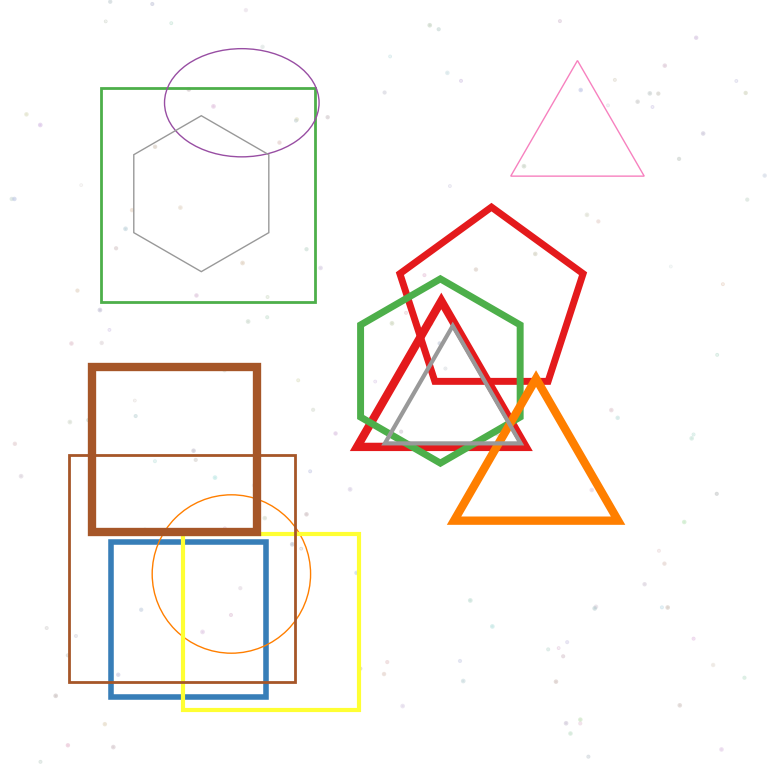[{"shape": "triangle", "thickness": 3, "radius": 0.63, "center": [0.573, 0.483]}, {"shape": "pentagon", "thickness": 2.5, "radius": 0.63, "center": [0.638, 0.606]}, {"shape": "square", "thickness": 2, "radius": 0.5, "center": [0.245, 0.196]}, {"shape": "hexagon", "thickness": 2.5, "radius": 0.6, "center": [0.572, 0.518]}, {"shape": "square", "thickness": 1, "radius": 0.7, "center": [0.27, 0.747]}, {"shape": "oval", "thickness": 0.5, "radius": 0.5, "center": [0.314, 0.867]}, {"shape": "triangle", "thickness": 3, "radius": 0.62, "center": [0.696, 0.385]}, {"shape": "circle", "thickness": 0.5, "radius": 0.51, "center": [0.3, 0.255]}, {"shape": "square", "thickness": 1.5, "radius": 0.57, "center": [0.352, 0.192]}, {"shape": "square", "thickness": 1, "radius": 0.74, "center": [0.236, 0.262]}, {"shape": "square", "thickness": 3, "radius": 0.54, "center": [0.226, 0.416]}, {"shape": "triangle", "thickness": 0.5, "radius": 0.5, "center": [0.75, 0.821]}, {"shape": "hexagon", "thickness": 0.5, "radius": 0.51, "center": [0.261, 0.748]}, {"shape": "triangle", "thickness": 1.5, "radius": 0.51, "center": [0.588, 0.475]}]